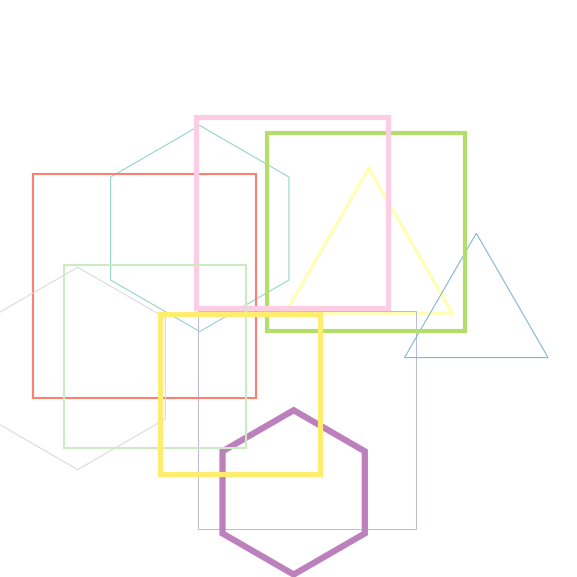[{"shape": "hexagon", "thickness": 0.5, "radius": 0.89, "center": [0.346, 0.603]}, {"shape": "triangle", "thickness": 1.5, "radius": 0.84, "center": [0.639, 0.54]}, {"shape": "square", "thickness": 0.5, "radius": 0.94, "center": [0.531, 0.273]}, {"shape": "square", "thickness": 1, "radius": 0.97, "center": [0.25, 0.504]}, {"shape": "triangle", "thickness": 0.5, "radius": 0.72, "center": [0.825, 0.452]}, {"shape": "square", "thickness": 2, "radius": 0.86, "center": [0.634, 0.598]}, {"shape": "square", "thickness": 2.5, "radius": 0.83, "center": [0.506, 0.631]}, {"shape": "hexagon", "thickness": 0.5, "radius": 0.88, "center": [0.135, 0.361]}, {"shape": "hexagon", "thickness": 3, "radius": 0.71, "center": [0.509, 0.147]}, {"shape": "square", "thickness": 1, "radius": 0.79, "center": [0.269, 0.382]}, {"shape": "square", "thickness": 2.5, "radius": 0.69, "center": [0.416, 0.317]}]